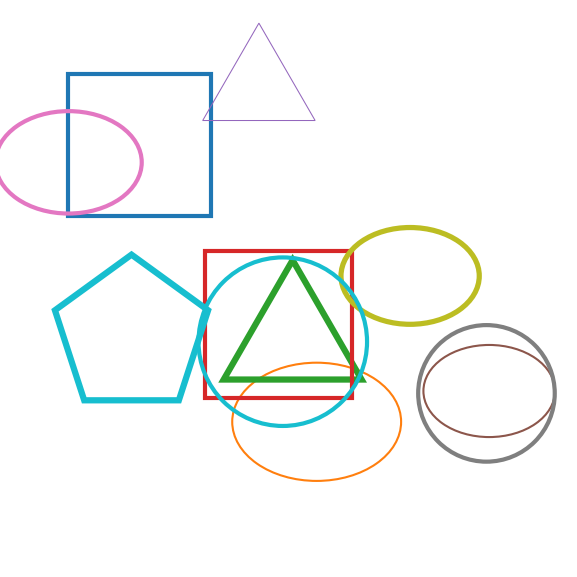[{"shape": "square", "thickness": 2, "radius": 0.62, "center": [0.242, 0.748]}, {"shape": "oval", "thickness": 1, "radius": 0.73, "center": [0.548, 0.269]}, {"shape": "triangle", "thickness": 3, "radius": 0.69, "center": [0.507, 0.411]}, {"shape": "square", "thickness": 2, "radius": 0.64, "center": [0.483, 0.438]}, {"shape": "triangle", "thickness": 0.5, "radius": 0.56, "center": [0.448, 0.847]}, {"shape": "oval", "thickness": 1, "radius": 0.57, "center": [0.847, 0.322]}, {"shape": "oval", "thickness": 2, "radius": 0.63, "center": [0.119, 0.718]}, {"shape": "circle", "thickness": 2, "radius": 0.59, "center": [0.842, 0.318]}, {"shape": "oval", "thickness": 2.5, "radius": 0.6, "center": [0.71, 0.521]}, {"shape": "pentagon", "thickness": 3, "radius": 0.7, "center": [0.228, 0.419]}, {"shape": "circle", "thickness": 2, "radius": 0.73, "center": [0.49, 0.407]}]